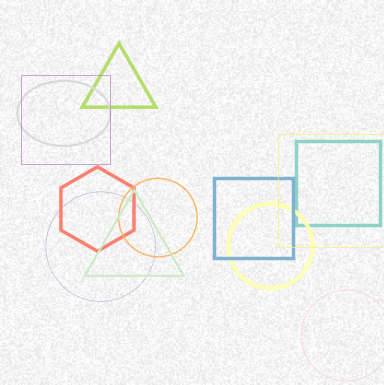[{"shape": "square", "thickness": 2.5, "radius": 0.55, "center": [0.879, 0.525]}, {"shape": "circle", "thickness": 3, "radius": 0.55, "center": [0.703, 0.361]}, {"shape": "circle", "thickness": 0.5, "radius": 0.71, "center": [0.261, 0.359]}, {"shape": "hexagon", "thickness": 2.5, "radius": 0.55, "center": [0.253, 0.457]}, {"shape": "square", "thickness": 2.5, "radius": 0.51, "center": [0.659, 0.434]}, {"shape": "circle", "thickness": 1, "radius": 0.51, "center": [0.41, 0.435]}, {"shape": "triangle", "thickness": 2.5, "radius": 0.55, "center": [0.309, 0.777]}, {"shape": "circle", "thickness": 0.5, "radius": 0.59, "center": [0.9, 0.128]}, {"shape": "oval", "thickness": 1.5, "radius": 0.6, "center": [0.166, 0.706]}, {"shape": "square", "thickness": 0.5, "radius": 0.57, "center": [0.17, 0.69]}, {"shape": "triangle", "thickness": 1.5, "radius": 0.74, "center": [0.349, 0.358]}, {"shape": "square", "thickness": 0.5, "radius": 0.73, "center": [0.868, 0.505]}]